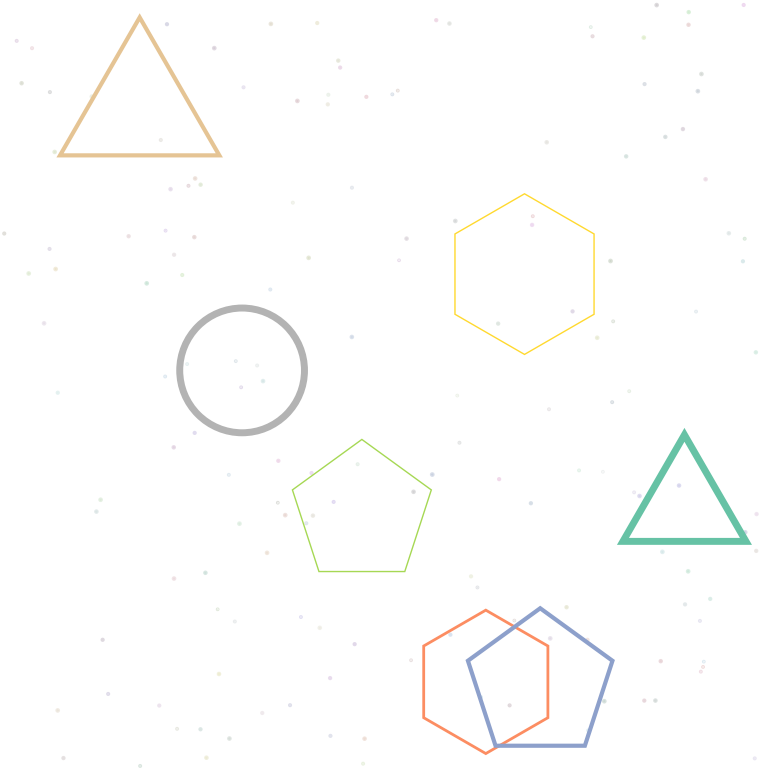[{"shape": "triangle", "thickness": 2.5, "radius": 0.46, "center": [0.889, 0.343]}, {"shape": "hexagon", "thickness": 1, "radius": 0.47, "center": [0.631, 0.114]}, {"shape": "pentagon", "thickness": 1.5, "radius": 0.49, "center": [0.702, 0.111]}, {"shape": "pentagon", "thickness": 0.5, "radius": 0.47, "center": [0.47, 0.334]}, {"shape": "hexagon", "thickness": 0.5, "radius": 0.52, "center": [0.681, 0.644]}, {"shape": "triangle", "thickness": 1.5, "radius": 0.6, "center": [0.181, 0.858]}, {"shape": "circle", "thickness": 2.5, "radius": 0.41, "center": [0.314, 0.519]}]